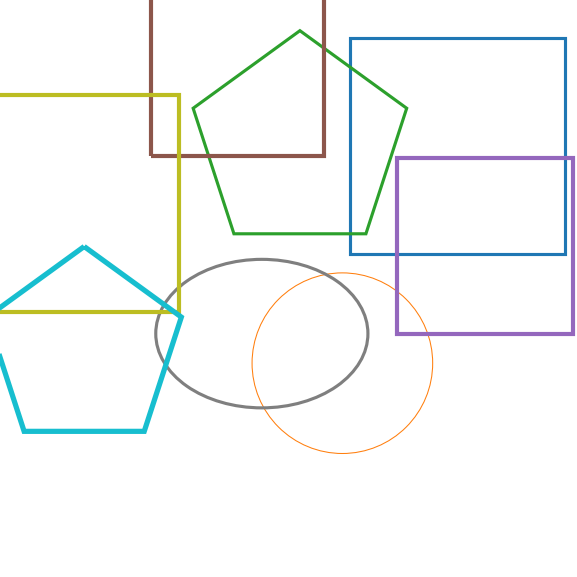[{"shape": "square", "thickness": 1.5, "radius": 0.93, "center": [0.793, 0.746]}, {"shape": "circle", "thickness": 0.5, "radius": 0.78, "center": [0.593, 0.37]}, {"shape": "pentagon", "thickness": 1.5, "radius": 0.97, "center": [0.519, 0.752]}, {"shape": "square", "thickness": 2, "radius": 0.76, "center": [0.84, 0.574]}, {"shape": "square", "thickness": 2, "radius": 0.75, "center": [0.412, 0.878]}, {"shape": "oval", "thickness": 1.5, "radius": 0.92, "center": [0.453, 0.421]}, {"shape": "square", "thickness": 2, "radius": 0.94, "center": [0.122, 0.646]}, {"shape": "pentagon", "thickness": 2.5, "radius": 0.88, "center": [0.146, 0.395]}]